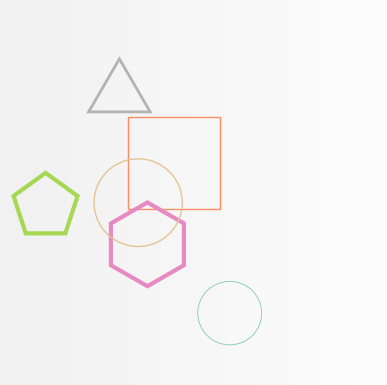[{"shape": "circle", "thickness": 0.5, "radius": 0.41, "center": [0.593, 0.187]}, {"shape": "square", "thickness": 1, "radius": 0.59, "center": [0.45, 0.576]}, {"shape": "hexagon", "thickness": 3, "radius": 0.54, "center": [0.38, 0.365]}, {"shape": "pentagon", "thickness": 3, "radius": 0.43, "center": [0.118, 0.464]}, {"shape": "circle", "thickness": 1, "radius": 0.57, "center": [0.357, 0.474]}, {"shape": "triangle", "thickness": 2, "radius": 0.46, "center": [0.308, 0.755]}]